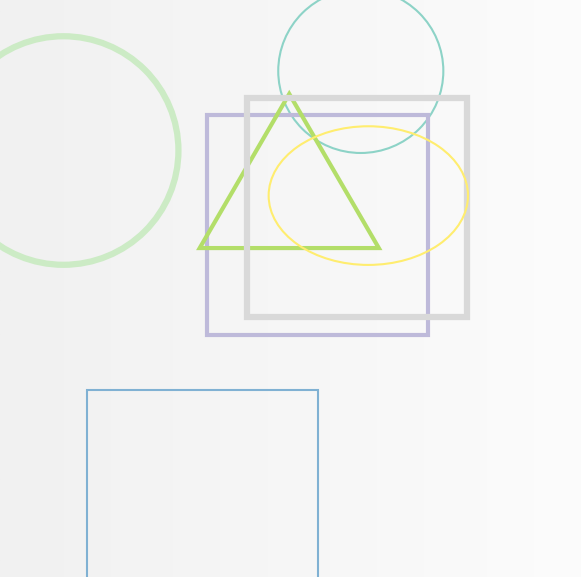[{"shape": "circle", "thickness": 1, "radius": 0.71, "center": [0.621, 0.876]}, {"shape": "square", "thickness": 2, "radius": 0.95, "center": [0.546, 0.61]}, {"shape": "square", "thickness": 1, "radius": 0.99, "center": [0.348, 0.126]}, {"shape": "triangle", "thickness": 2, "radius": 0.89, "center": [0.498, 0.659]}, {"shape": "square", "thickness": 3, "radius": 0.95, "center": [0.615, 0.639]}, {"shape": "circle", "thickness": 3, "radius": 0.99, "center": [0.109, 0.738]}, {"shape": "oval", "thickness": 1, "radius": 0.86, "center": [0.634, 0.66]}]